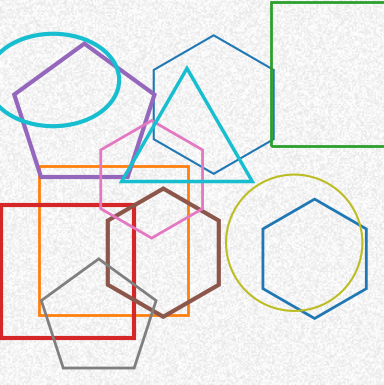[{"shape": "hexagon", "thickness": 2, "radius": 0.78, "center": [0.817, 0.328]}, {"shape": "hexagon", "thickness": 1.5, "radius": 0.9, "center": [0.555, 0.728]}, {"shape": "square", "thickness": 2, "radius": 0.97, "center": [0.294, 0.374]}, {"shape": "square", "thickness": 2, "radius": 0.94, "center": [0.891, 0.807]}, {"shape": "square", "thickness": 3, "radius": 0.87, "center": [0.175, 0.294]}, {"shape": "pentagon", "thickness": 3, "radius": 0.96, "center": [0.219, 0.695]}, {"shape": "hexagon", "thickness": 3, "radius": 0.83, "center": [0.424, 0.344]}, {"shape": "hexagon", "thickness": 2, "radius": 0.76, "center": [0.394, 0.534]}, {"shape": "pentagon", "thickness": 2, "radius": 0.78, "center": [0.256, 0.171]}, {"shape": "circle", "thickness": 1.5, "radius": 0.89, "center": [0.764, 0.369]}, {"shape": "oval", "thickness": 3, "radius": 0.86, "center": [0.138, 0.792]}, {"shape": "triangle", "thickness": 2.5, "radius": 0.98, "center": [0.486, 0.627]}]